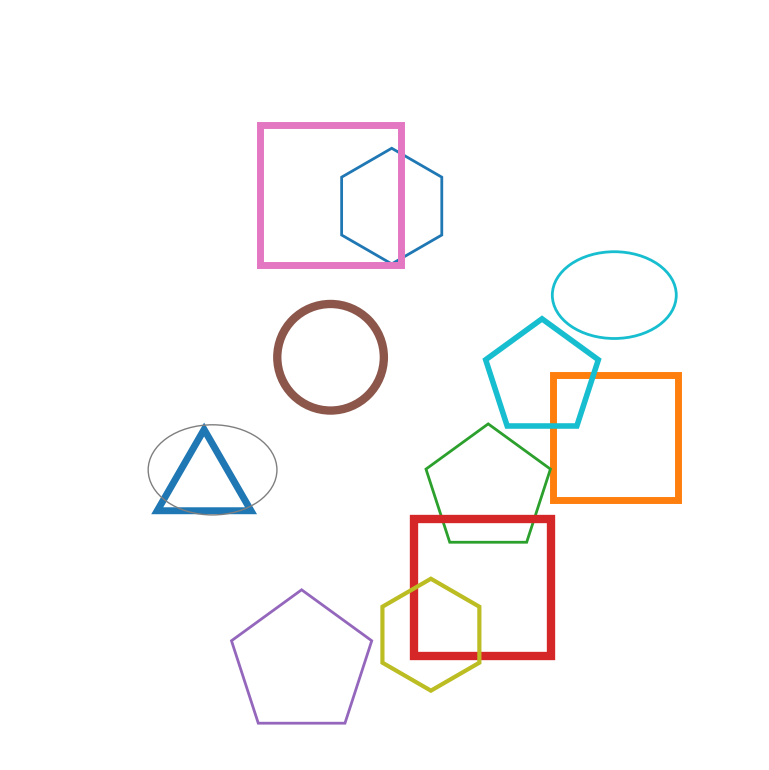[{"shape": "triangle", "thickness": 2.5, "radius": 0.35, "center": [0.265, 0.372]}, {"shape": "hexagon", "thickness": 1, "radius": 0.38, "center": [0.509, 0.732]}, {"shape": "square", "thickness": 2.5, "radius": 0.4, "center": [0.799, 0.432]}, {"shape": "pentagon", "thickness": 1, "radius": 0.42, "center": [0.634, 0.365]}, {"shape": "square", "thickness": 3, "radius": 0.44, "center": [0.627, 0.237]}, {"shape": "pentagon", "thickness": 1, "radius": 0.48, "center": [0.392, 0.138]}, {"shape": "circle", "thickness": 3, "radius": 0.35, "center": [0.429, 0.536]}, {"shape": "square", "thickness": 2.5, "radius": 0.46, "center": [0.43, 0.747]}, {"shape": "oval", "thickness": 0.5, "radius": 0.42, "center": [0.276, 0.39]}, {"shape": "hexagon", "thickness": 1.5, "radius": 0.36, "center": [0.56, 0.176]}, {"shape": "pentagon", "thickness": 2, "radius": 0.38, "center": [0.704, 0.509]}, {"shape": "oval", "thickness": 1, "radius": 0.4, "center": [0.798, 0.617]}]